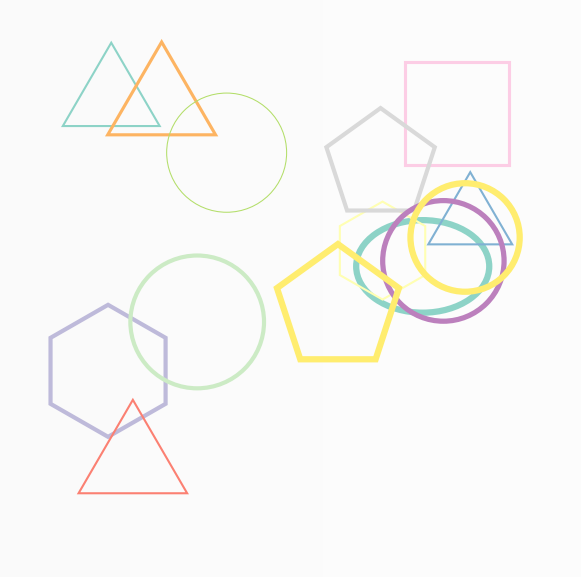[{"shape": "oval", "thickness": 3, "radius": 0.57, "center": [0.727, 0.538]}, {"shape": "triangle", "thickness": 1, "radius": 0.48, "center": [0.191, 0.829]}, {"shape": "hexagon", "thickness": 1, "radius": 0.42, "center": [0.658, 0.565]}, {"shape": "hexagon", "thickness": 2, "radius": 0.57, "center": [0.186, 0.357]}, {"shape": "triangle", "thickness": 1, "radius": 0.54, "center": [0.229, 0.199]}, {"shape": "triangle", "thickness": 1, "radius": 0.42, "center": [0.809, 0.618]}, {"shape": "triangle", "thickness": 1.5, "radius": 0.54, "center": [0.278, 0.819]}, {"shape": "circle", "thickness": 0.5, "radius": 0.52, "center": [0.39, 0.735]}, {"shape": "square", "thickness": 1.5, "radius": 0.45, "center": [0.786, 0.803]}, {"shape": "pentagon", "thickness": 2, "radius": 0.49, "center": [0.655, 0.714]}, {"shape": "circle", "thickness": 2.5, "radius": 0.52, "center": [0.763, 0.547]}, {"shape": "circle", "thickness": 2, "radius": 0.57, "center": [0.339, 0.442]}, {"shape": "pentagon", "thickness": 3, "radius": 0.55, "center": [0.581, 0.466]}, {"shape": "circle", "thickness": 3, "radius": 0.47, "center": [0.8, 0.588]}]